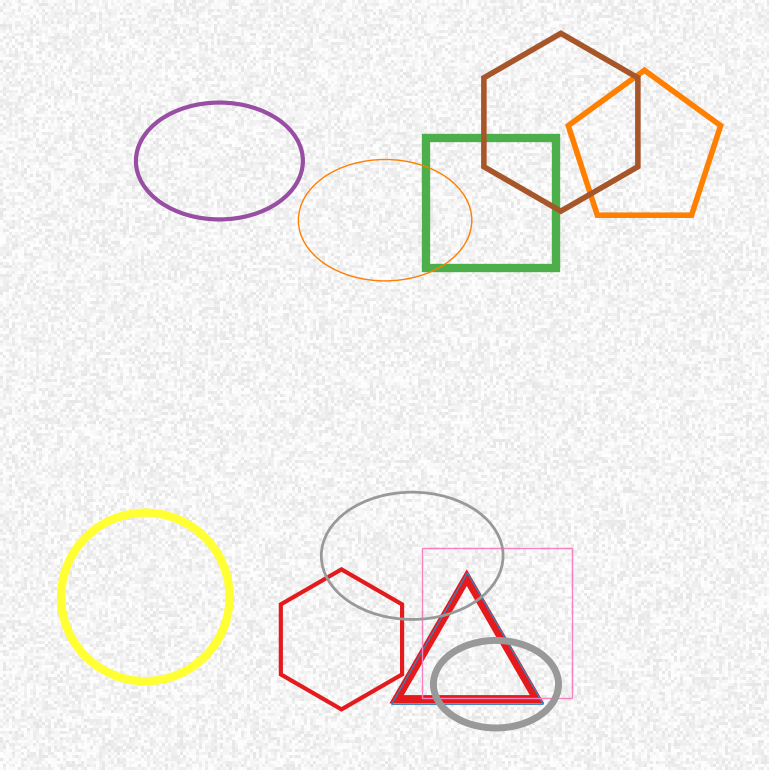[{"shape": "triangle", "thickness": 3, "radius": 0.53, "center": [0.606, 0.145]}, {"shape": "hexagon", "thickness": 1.5, "radius": 0.45, "center": [0.443, 0.17]}, {"shape": "triangle", "thickness": 0.5, "radius": 0.57, "center": [0.607, 0.142]}, {"shape": "square", "thickness": 3, "radius": 0.42, "center": [0.638, 0.736]}, {"shape": "oval", "thickness": 1.5, "radius": 0.54, "center": [0.285, 0.791]}, {"shape": "pentagon", "thickness": 2, "radius": 0.52, "center": [0.837, 0.805]}, {"shape": "oval", "thickness": 0.5, "radius": 0.56, "center": [0.5, 0.714]}, {"shape": "circle", "thickness": 3, "radius": 0.55, "center": [0.189, 0.225]}, {"shape": "hexagon", "thickness": 2, "radius": 0.58, "center": [0.728, 0.841]}, {"shape": "square", "thickness": 0.5, "radius": 0.49, "center": [0.645, 0.191]}, {"shape": "oval", "thickness": 1, "radius": 0.59, "center": [0.535, 0.278]}, {"shape": "oval", "thickness": 2.5, "radius": 0.41, "center": [0.644, 0.111]}]